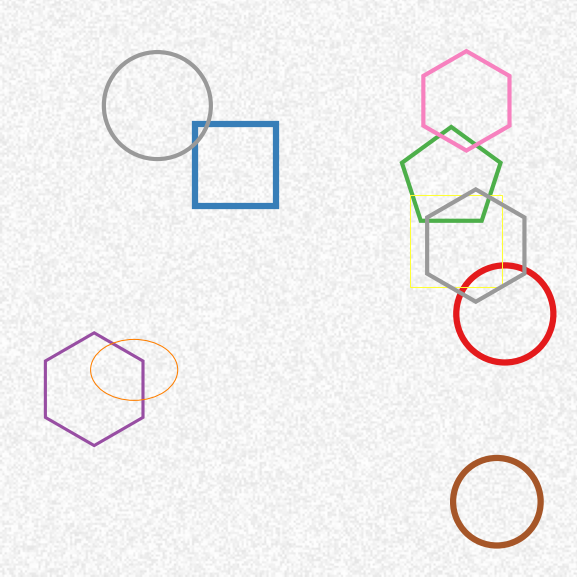[{"shape": "circle", "thickness": 3, "radius": 0.42, "center": [0.874, 0.456]}, {"shape": "square", "thickness": 3, "radius": 0.35, "center": [0.408, 0.713]}, {"shape": "pentagon", "thickness": 2, "radius": 0.45, "center": [0.781, 0.689]}, {"shape": "hexagon", "thickness": 1.5, "radius": 0.49, "center": [0.163, 0.325]}, {"shape": "oval", "thickness": 0.5, "radius": 0.38, "center": [0.232, 0.359]}, {"shape": "square", "thickness": 0.5, "radius": 0.4, "center": [0.789, 0.582]}, {"shape": "circle", "thickness": 3, "radius": 0.38, "center": [0.86, 0.13]}, {"shape": "hexagon", "thickness": 2, "radius": 0.43, "center": [0.808, 0.825]}, {"shape": "hexagon", "thickness": 2, "radius": 0.49, "center": [0.824, 0.574]}, {"shape": "circle", "thickness": 2, "radius": 0.46, "center": [0.273, 0.816]}]